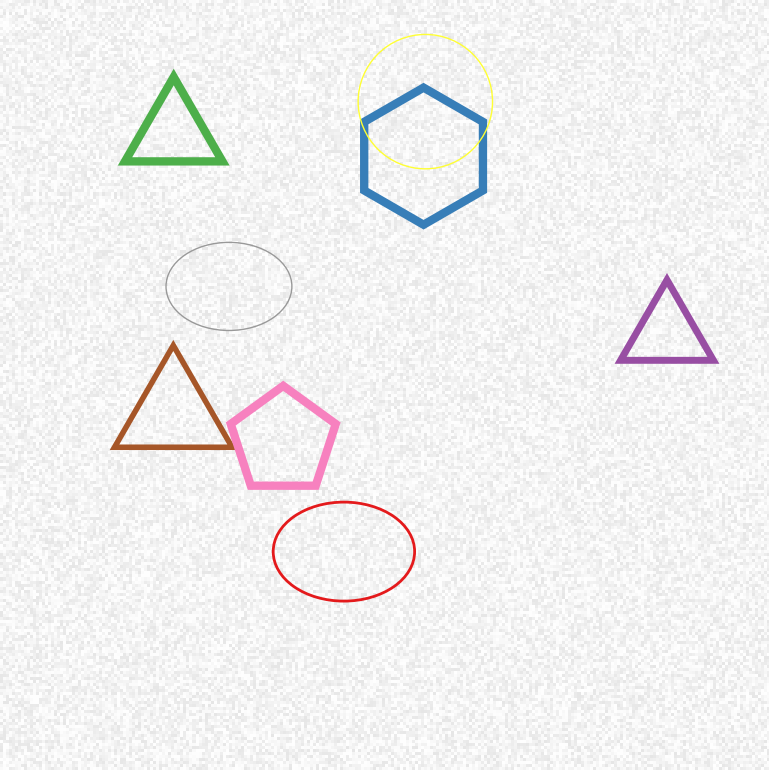[{"shape": "oval", "thickness": 1, "radius": 0.46, "center": [0.447, 0.284]}, {"shape": "hexagon", "thickness": 3, "radius": 0.45, "center": [0.55, 0.797]}, {"shape": "triangle", "thickness": 3, "radius": 0.37, "center": [0.226, 0.827]}, {"shape": "triangle", "thickness": 2.5, "radius": 0.35, "center": [0.866, 0.567]}, {"shape": "circle", "thickness": 0.5, "radius": 0.44, "center": [0.552, 0.868]}, {"shape": "triangle", "thickness": 2, "radius": 0.44, "center": [0.225, 0.463]}, {"shape": "pentagon", "thickness": 3, "radius": 0.36, "center": [0.368, 0.427]}, {"shape": "oval", "thickness": 0.5, "radius": 0.41, "center": [0.297, 0.628]}]